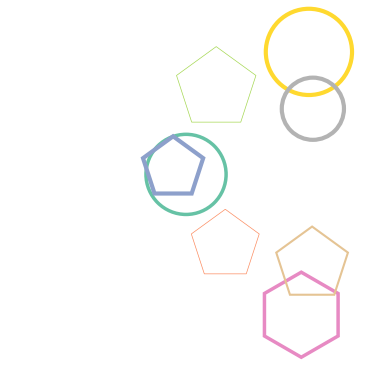[{"shape": "circle", "thickness": 2.5, "radius": 0.52, "center": [0.483, 0.547]}, {"shape": "pentagon", "thickness": 0.5, "radius": 0.46, "center": [0.585, 0.364]}, {"shape": "pentagon", "thickness": 3, "radius": 0.41, "center": [0.45, 0.564]}, {"shape": "hexagon", "thickness": 2.5, "radius": 0.55, "center": [0.783, 0.183]}, {"shape": "pentagon", "thickness": 0.5, "radius": 0.54, "center": [0.562, 0.77]}, {"shape": "circle", "thickness": 3, "radius": 0.56, "center": [0.802, 0.865]}, {"shape": "pentagon", "thickness": 1.5, "radius": 0.49, "center": [0.811, 0.314]}, {"shape": "circle", "thickness": 3, "radius": 0.4, "center": [0.813, 0.718]}]